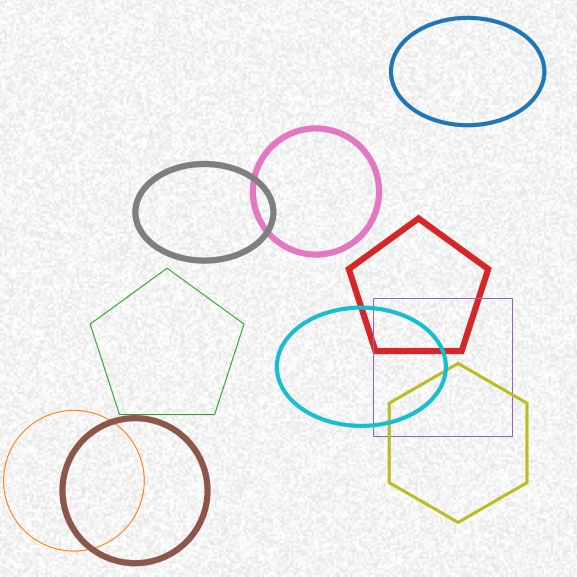[{"shape": "oval", "thickness": 2, "radius": 0.66, "center": [0.81, 0.875]}, {"shape": "circle", "thickness": 0.5, "radius": 0.61, "center": [0.128, 0.167]}, {"shape": "pentagon", "thickness": 0.5, "radius": 0.7, "center": [0.289, 0.395]}, {"shape": "pentagon", "thickness": 3, "radius": 0.63, "center": [0.725, 0.494]}, {"shape": "square", "thickness": 0.5, "radius": 0.6, "center": [0.766, 0.364]}, {"shape": "circle", "thickness": 3, "radius": 0.63, "center": [0.234, 0.149]}, {"shape": "circle", "thickness": 3, "radius": 0.55, "center": [0.547, 0.668]}, {"shape": "oval", "thickness": 3, "radius": 0.6, "center": [0.354, 0.632]}, {"shape": "hexagon", "thickness": 1.5, "radius": 0.69, "center": [0.793, 0.232]}, {"shape": "oval", "thickness": 2, "radius": 0.73, "center": [0.626, 0.364]}]